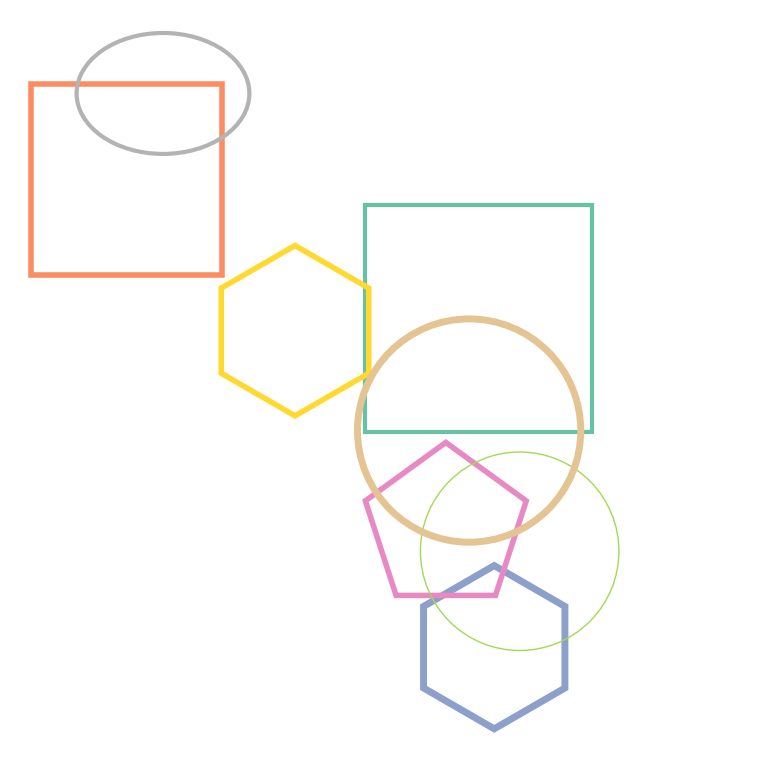[{"shape": "square", "thickness": 1.5, "radius": 0.74, "center": [0.621, 0.586]}, {"shape": "square", "thickness": 2, "radius": 0.62, "center": [0.164, 0.766]}, {"shape": "hexagon", "thickness": 2.5, "radius": 0.53, "center": [0.642, 0.159]}, {"shape": "pentagon", "thickness": 2, "radius": 0.55, "center": [0.579, 0.316]}, {"shape": "circle", "thickness": 0.5, "radius": 0.64, "center": [0.675, 0.284]}, {"shape": "hexagon", "thickness": 2, "radius": 0.55, "center": [0.383, 0.571]}, {"shape": "circle", "thickness": 2.5, "radius": 0.73, "center": [0.609, 0.441]}, {"shape": "oval", "thickness": 1.5, "radius": 0.56, "center": [0.212, 0.879]}]